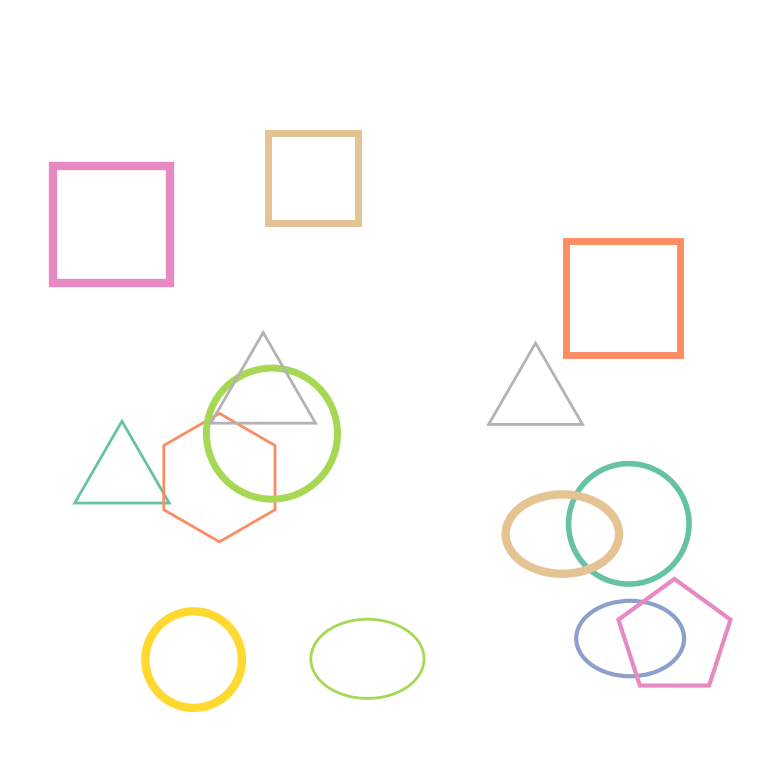[{"shape": "triangle", "thickness": 1, "radius": 0.35, "center": [0.158, 0.382]}, {"shape": "circle", "thickness": 2, "radius": 0.39, "center": [0.817, 0.32]}, {"shape": "square", "thickness": 2.5, "radius": 0.37, "center": [0.809, 0.613]}, {"shape": "hexagon", "thickness": 1, "radius": 0.42, "center": [0.285, 0.38]}, {"shape": "oval", "thickness": 1.5, "radius": 0.35, "center": [0.818, 0.171]}, {"shape": "square", "thickness": 3, "radius": 0.38, "center": [0.144, 0.708]}, {"shape": "pentagon", "thickness": 1.5, "radius": 0.38, "center": [0.876, 0.172]}, {"shape": "oval", "thickness": 1, "radius": 0.37, "center": [0.477, 0.144]}, {"shape": "circle", "thickness": 2.5, "radius": 0.43, "center": [0.353, 0.437]}, {"shape": "circle", "thickness": 3, "radius": 0.31, "center": [0.251, 0.143]}, {"shape": "oval", "thickness": 3, "radius": 0.37, "center": [0.73, 0.306]}, {"shape": "square", "thickness": 2.5, "radius": 0.29, "center": [0.407, 0.769]}, {"shape": "triangle", "thickness": 1, "radius": 0.39, "center": [0.342, 0.49]}, {"shape": "triangle", "thickness": 1, "radius": 0.35, "center": [0.696, 0.484]}]